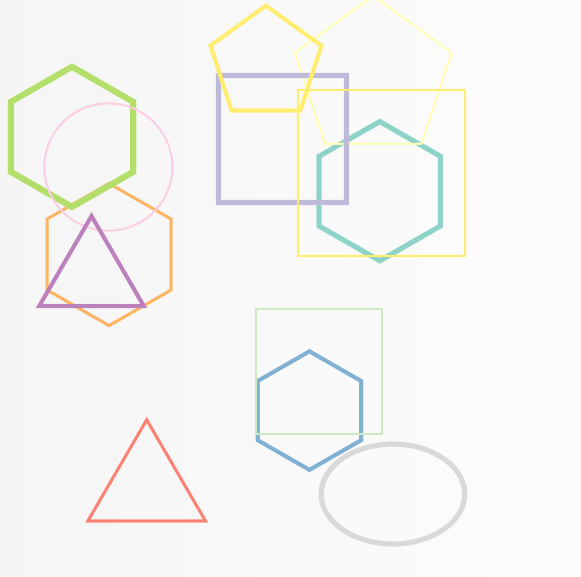[{"shape": "hexagon", "thickness": 2.5, "radius": 0.6, "center": [0.653, 0.668]}, {"shape": "pentagon", "thickness": 1, "radius": 0.71, "center": [0.642, 0.865]}, {"shape": "square", "thickness": 2.5, "radius": 0.55, "center": [0.486, 0.759]}, {"shape": "triangle", "thickness": 1.5, "radius": 0.58, "center": [0.252, 0.155]}, {"shape": "hexagon", "thickness": 2, "radius": 0.51, "center": [0.532, 0.288]}, {"shape": "hexagon", "thickness": 1.5, "radius": 0.62, "center": [0.188, 0.558]}, {"shape": "hexagon", "thickness": 3, "radius": 0.61, "center": [0.124, 0.762]}, {"shape": "circle", "thickness": 1, "radius": 0.55, "center": [0.186, 0.71]}, {"shape": "oval", "thickness": 2.5, "radius": 0.62, "center": [0.676, 0.144]}, {"shape": "triangle", "thickness": 2, "radius": 0.52, "center": [0.157, 0.521]}, {"shape": "square", "thickness": 1, "radius": 0.54, "center": [0.549, 0.356]}, {"shape": "pentagon", "thickness": 2, "radius": 0.5, "center": [0.458, 0.889]}, {"shape": "square", "thickness": 1, "radius": 0.72, "center": [0.657, 0.699]}]